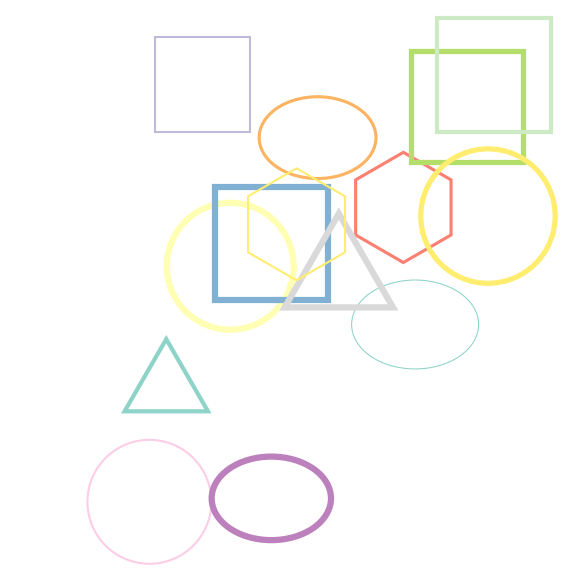[{"shape": "oval", "thickness": 0.5, "radius": 0.55, "center": [0.719, 0.437]}, {"shape": "triangle", "thickness": 2, "radius": 0.42, "center": [0.288, 0.329]}, {"shape": "circle", "thickness": 3, "radius": 0.55, "center": [0.399, 0.538]}, {"shape": "square", "thickness": 1, "radius": 0.41, "center": [0.351, 0.853]}, {"shape": "hexagon", "thickness": 1.5, "radius": 0.48, "center": [0.698, 0.64]}, {"shape": "square", "thickness": 3, "radius": 0.49, "center": [0.471, 0.578]}, {"shape": "oval", "thickness": 1.5, "radius": 0.51, "center": [0.55, 0.761]}, {"shape": "square", "thickness": 2.5, "radius": 0.48, "center": [0.808, 0.815]}, {"shape": "circle", "thickness": 1, "radius": 0.54, "center": [0.259, 0.13]}, {"shape": "triangle", "thickness": 3, "radius": 0.54, "center": [0.587, 0.521]}, {"shape": "oval", "thickness": 3, "radius": 0.52, "center": [0.47, 0.136]}, {"shape": "square", "thickness": 2, "radius": 0.49, "center": [0.856, 0.869]}, {"shape": "circle", "thickness": 2.5, "radius": 0.58, "center": [0.845, 0.625]}, {"shape": "hexagon", "thickness": 1, "radius": 0.48, "center": [0.514, 0.611]}]